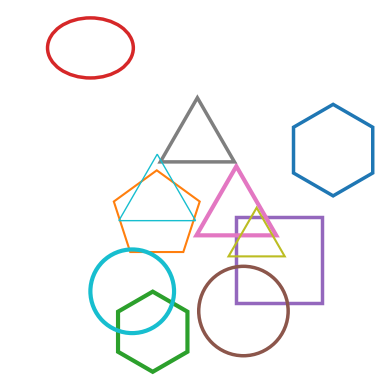[{"shape": "hexagon", "thickness": 2.5, "radius": 0.59, "center": [0.865, 0.61]}, {"shape": "pentagon", "thickness": 1.5, "radius": 0.59, "center": [0.407, 0.44]}, {"shape": "hexagon", "thickness": 3, "radius": 0.52, "center": [0.397, 0.138]}, {"shape": "oval", "thickness": 2.5, "radius": 0.56, "center": [0.235, 0.876]}, {"shape": "square", "thickness": 2.5, "radius": 0.56, "center": [0.724, 0.324]}, {"shape": "circle", "thickness": 2.5, "radius": 0.58, "center": [0.632, 0.192]}, {"shape": "triangle", "thickness": 3, "radius": 0.6, "center": [0.614, 0.448]}, {"shape": "triangle", "thickness": 2.5, "radius": 0.56, "center": [0.513, 0.635]}, {"shape": "triangle", "thickness": 1.5, "radius": 0.42, "center": [0.667, 0.376]}, {"shape": "triangle", "thickness": 1, "radius": 0.58, "center": [0.408, 0.484]}, {"shape": "circle", "thickness": 3, "radius": 0.54, "center": [0.343, 0.243]}]